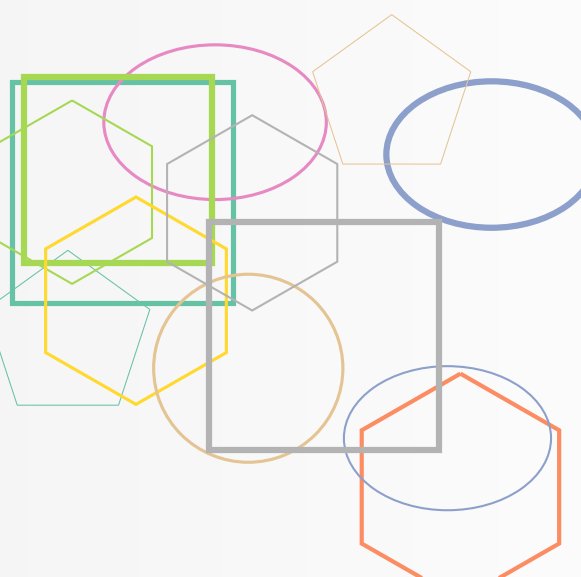[{"shape": "square", "thickness": 2.5, "radius": 0.95, "center": [0.211, 0.666]}, {"shape": "pentagon", "thickness": 0.5, "radius": 0.74, "center": [0.117, 0.417]}, {"shape": "hexagon", "thickness": 2, "radius": 0.98, "center": [0.792, 0.156]}, {"shape": "oval", "thickness": 1, "radius": 0.89, "center": [0.77, 0.24]}, {"shape": "oval", "thickness": 3, "radius": 0.91, "center": [0.846, 0.732]}, {"shape": "oval", "thickness": 1.5, "radius": 0.96, "center": [0.37, 0.788]}, {"shape": "hexagon", "thickness": 1, "radius": 0.79, "center": [0.124, 0.666]}, {"shape": "square", "thickness": 3, "radius": 0.81, "center": [0.203, 0.705]}, {"shape": "hexagon", "thickness": 1.5, "radius": 0.9, "center": [0.234, 0.478]}, {"shape": "pentagon", "thickness": 0.5, "radius": 0.72, "center": [0.674, 0.831]}, {"shape": "circle", "thickness": 1.5, "radius": 0.81, "center": [0.427, 0.361]}, {"shape": "hexagon", "thickness": 1, "radius": 0.85, "center": [0.434, 0.631]}, {"shape": "square", "thickness": 3, "radius": 0.99, "center": [0.557, 0.417]}]